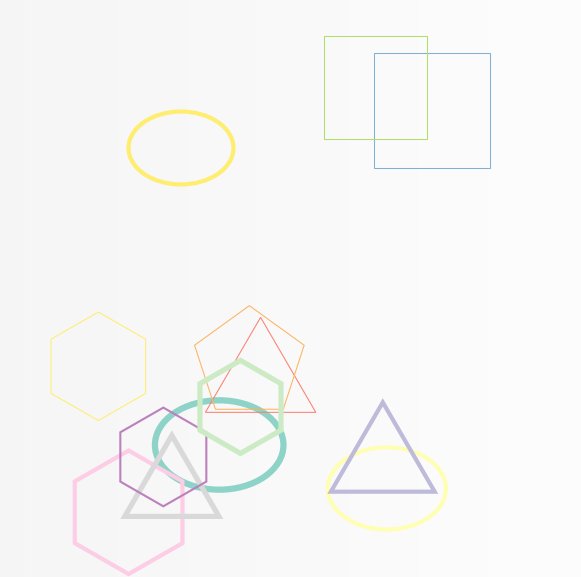[{"shape": "oval", "thickness": 3, "radius": 0.55, "center": [0.377, 0.229]}, {"shape": "oval", "thickness": 2, "radius": 0.51, "center": [0.666, 0.153]}, {"shape": "triangle", "thickness": 2, "radius": 0.52, "center": [0.659, 0.199]}, {"shape": "triangle", "thickness": 0.5, "radius": 0.55, "center": [0.448, 0.34]}, {"shape": "square", "thickness": 0.5, "radius": 0.5, "center": [0.743, 0.808]}, {"shape": "pentagon", "thickness": 0.5, "radius": 0.5, "center": [0.429, 0.371]}, {"shape": "square", "thickness": 0.5, "radius": 0.44, "center": [0.647, 0.848]}, {"shape": "hexagon", "thickness": 2, "radius": 0.53, "center": [0.221, 0.112]}, {"shape": "triangle", "thickness": 2.5, "radius": 0.47, "center": [0.296, 0.152]}, {"shape": "hexagon", "thickness": 1, "radius": 0.43, "center": [0.281, 0.208]}, {"shape": "hexagon", "thickness": 2.5, "radius": 0.4, "center": [0.414, 0.295]}, {"shape": "hexagon", "thickness": 0.5, "radius": 0.47, "center": [0.169, 0.365]}, {"shape": "oval", "thickness": 2, "radius": 0.45, "center": [0.311, 0.743]}]